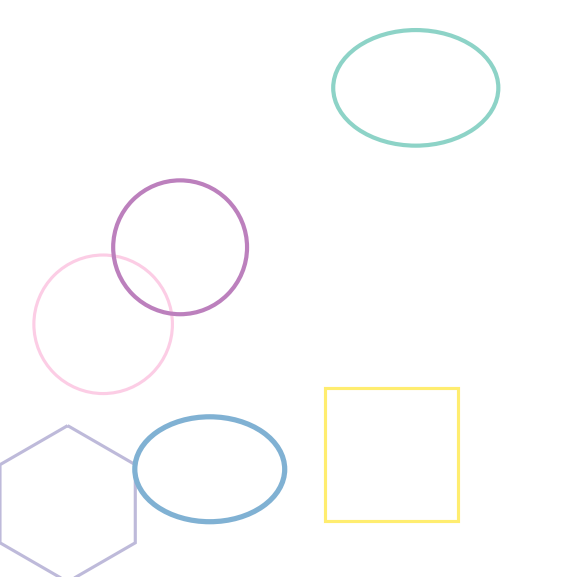[{"shape": "oval", "thickness": 2, "radius": 0.71, "center": [0.72, 0.847]}, {"shape": "hexagon", "thickness": 1.5, "radius": 0.68, "center": [0.117, 0.127]}, {"shape": "oval", "thickness": 2.5, "radius": 0.65, "center": [0.363, 0.187]}, {"shape": "circle", "thickness": 1.5, "radius": 0.6, "center": [0.179, 0.438]}, {"shape": "circle", "thickness": 2, "radius": 0.58, "center": [0.312, 0.571]}, {"shape": "square", "thickness": 1.5, "radius": 0.57, "center": [0.678, 0.212]}]